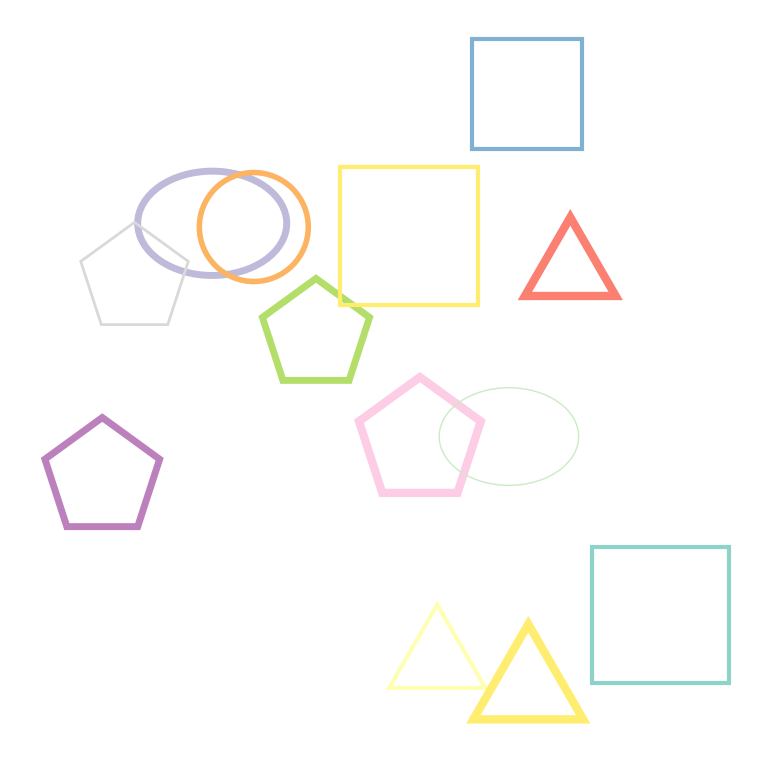[{"shape": "square", "thickness": 1.5, "radius": 0.44, "center": [0.858, 0.201]}, {"shape": "triangle", "thickness": 1.5, "radius": 0.36, "center": [0.568, 0.143]}, {"shape": "oval", "thickness": 2.5, "radius": 0.48, "center": [0.276, 0.71]}, {"shape": "triangle", "thickness": 3, "radius": 0.34, "center": [0.741, 0.65]}, {"shape": "square", "thickness": 1.5, "radius": 0.36, "center": [0.685, 0.878]}, {"shape": "circle", "thickness": 2, "radius": 0.35, "center": [0.33, 0.705]}, {"shape": "pentagon", "thickness": 2.5, "radius": 0.37, "center": [0.41, 0.565]}, {"shape": "pentagon", "thickness": 3, "radius": 0.42, "center": [0.545, 0.427]}, {"shape": "pentagon", "thickness": 1, "radius": 0.37, "center": [0.175, 0.638]}, {"shape": "pentagon", "thickness": 2.5, "radius": 0.39, "center": [0.133, 0.379]}, {"shape": "oval", "thickness": 0.5, "radius": 0.45, "center": [0.661, 0.433]}, {"shape": "triangle", "thickness": 3, "radius": 0.41, "center": [0.686, 0.107]}, {"shape": "square", "thickness": 1.5, "radius": 0.45, "center": [0.531, 0.694]}]